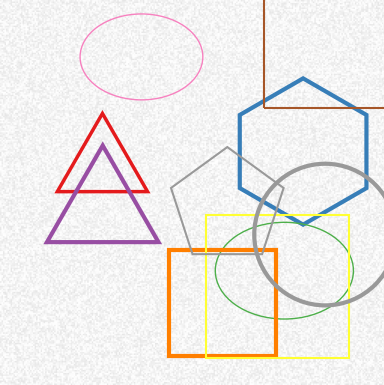[{"shape": "triangle", "thickness": 2.5, "radius": 0.68, "center": [0.266, 0.57]}, {"shape": "hexagon", "thickness": 3, "radius": 0.95, "center": [0.787, 0.606]}, {"shape": "oval", "thickness": 1, "radius": 0.9, "center": [0.739, 0.297]}, {"shape": "triangle", "thickness": 3, "radius": 0.84, "center": [0.267, 0.455]}, {"shape": "square", "thickness": 3, "radius": 0.69, "center": [0.578, 0.213]}, {"shape": "square", "thickness": 1.5, "radius": 0.92, "center": [0.721, 0.256]}, {"shape": "square", "thickness": 1.5, "radius": 0.8, "center": [0.847, 0.878]}, {"shape": "oval", "thickness": 1, "radius": 0.8, "center": [0.367, 0.852]}, {"shape": "circle", "thickness": 3, "radius": 0.92, "center": [0.844, 0.391]}, {"shape": "pentagon", "thickness": 1.5, "radius": 0.77, "center": [0.59, 0.464]}]